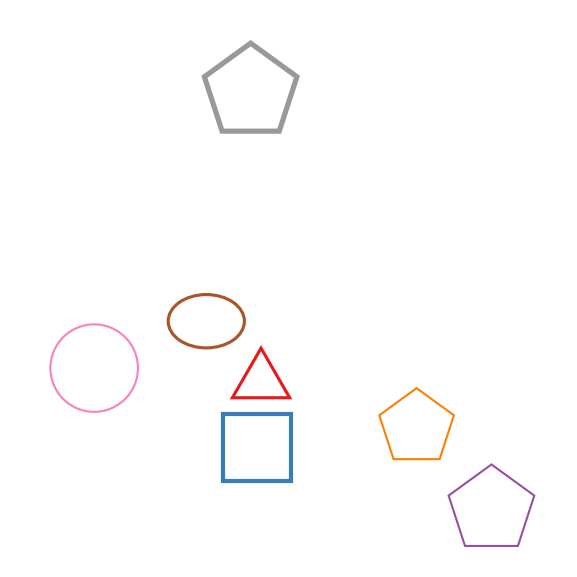[{"shape": "triangle", "thickness": 1.5, "radius": 0.29, "center": [0.452, 0.339]}, {"shape": "square", "thickness": 2, "radius": 0.29, "center": [0.446, 0.224]}, {"shape": "pentagon", "thickness": 1, "radius": 0.39, "center": [0.851, 0.117]}, {"shape": "pentagon", "thickness": 1, "radius": 0.34, "center": [0.721, 0.259]}, {"shape": "oval", "thickness": 1.5, "radius": 0.33, "center": [0.357, 0.443]}, {"shape": "circle", "thickness": 1, "radius": 0.38, "center": [0.163, 0.362]}, {"shape": "pentagon", "thickness": 2.5, "radius": 0.42, "center": [0.434, 0.84]}]